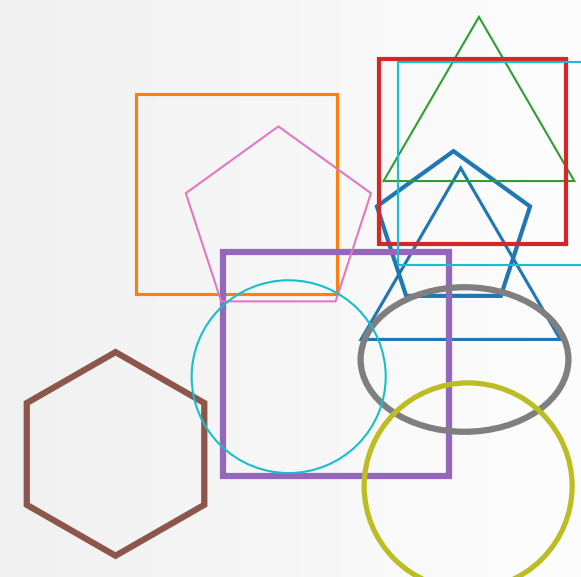[{"shape": "triangle", "thickness": 1.5, "radius": 0.99, "center": [0.793, 0.51]}, {"shape": "pentagon", "thickness": 2, "radius": 0.69, "center": [0.78, 0.599]}, {"shape": "square", "thickness": 1.5, "radius": 0.87, "center": [0.406, 0.663]}, {"shape": "triangle", "thickness": 1, "radius": 0.95, "center": [0.824, 0.78]}, {"shape": "square", "thickness": 2, "radius": 0.8, "center": [0.813, 0.737]}, {"shape": "square", "thickness": 3, "radius": 0.97, "center": [0.578, 0.369]}, {"shape": "hexagon", "thickness": 3, "radius": 0.88, "center": [0.199, 0.213]}, {"shape": "pentagon", "thickness": 1, "radius": 0.84, "center": [0.479, 0.613]}, {"shape": "oval", "thickness": 3, "radius": 0.89, "center": [0.799, 0.377]}, {"shape": "circle", "thickness": 2.5, "radius": 0.89, "center": [0.805, 0.157]}, {"shape": "circle", "thickness": 1, "radius": 0.83, "center": [0.497, 0.347]}, {"shape": "square", "thickness": 1, "radius": 0.88, "center": [0.86, 0.716]}]